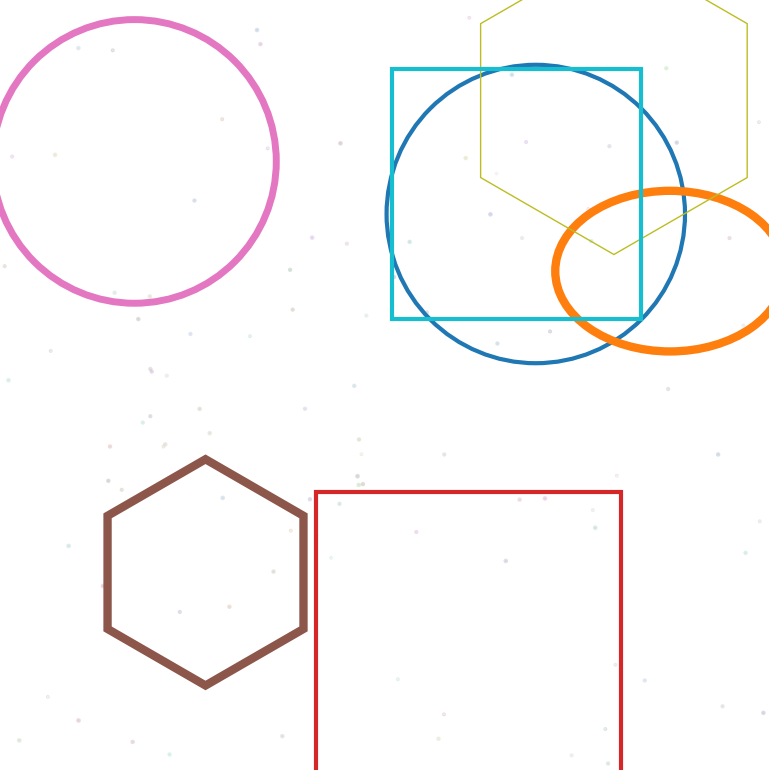[{"shape": "circle", "thickness": 1.5, "radius": 0.97, "center": [0.696, 0.722]}, {"shape": "oval", "thickness": 3, "radius": 0.75, "center": [0.87, 0.648]}, {"shape": "square", "thickness": 1.5, "radius": 0.99, "center": [0.608, 0.162]}, {"shape": "hexagon", "thickness": 3, "radius": 0.73, "center": [0.267, 0.257]}, {"shape": "circle", "thickness": 2.5, "radius": 0.92, "center": [0.175, 0.79]}, {"shape": "hexagon", "thickness": 0.5, "radius": 1.0, "center": [0.797, 0.869]}, {"shape": "square", "thickness": 1.5, "radius": 0.81, "center": [0.671, 0.748]}]